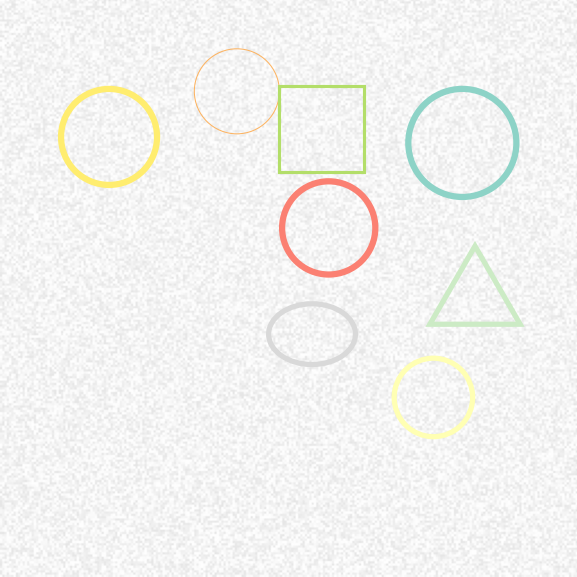[{"shape": "circle", "thickness": 3, "radius": 0.47, "center": [0.801, 0.752]}, {"shape": "circle", "thickness": 2.5, "radius": 0.34, "center": [0.75, 0.311]}, {"shape": "circle", "thickness": 3, "radius": 0.4, "center": [0.569, 0.604]}, {"shape": "circle", "thickness": 0.5, "radius": 0.37, "center": [0.41, 0.841]}, {"shape": "square", "thickness": 1.5, "radius": 0.37, "center": [0.557, 0.776]}, {"shape": "oval", "thickness": 2.5, "radius": 0.38, "center": [0.54, 0.421]}, {"shape": "triangle", "thickness": 2.5, "radius": 0.45, "center": [0.823, 0.483]}, {"shape": "circle", "thickness": 3, "radius": 0.42, "center": [0.189, 0.762]}]